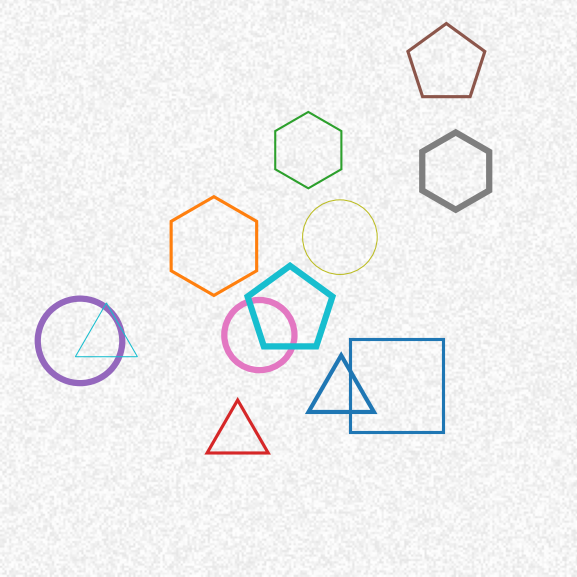[{"shape": "square", "thickness": 1.5, "radius": 0.4, "center": [0.687, 0.331]}, {"shape": "triangle", "thickness": 2, "radius": 0.33, "center": [0.591, 0.318]}, {"shape": "hexagon", "thickness": 1.5, "radius": 0.43, "center": [0.37, 0.573]}, {"shape": "hexagon", "thickness": 1, "radius": 0.33, "center": [0.534, 0.739]}, {"shape": "triangle", "thickness": 1.5, "radius": 0.31, "center": [0.412, 0.245]}, {"shape": "circle", "thickness": 3, "radius": 0.37, "center": [0.139, 0.409]}, {"shape": "pentagon", "thickness": 1.5, "radius": 0.35, "center": [0.773, 0.888]}, {"shape": "circle", "thickness": 3, "radius": 0.3, "center": [0.449, 0.419]}, {"shape": "hexagon", "thickness": 3, "radius": 0.33, "center": [0.789, 0.703]}, {"shape": "circle", "thickness": 0.5, "radius": 0.32, "center": [0.589, 0.588]}, {"shape": "pentagon", "thickness": 3, "radius": 0.39, "center": [0.502, 0.462]}, {"shape": "triangle", "thickness": 0.5, "radius": 0.31, "center": [0.184, 0.412]}]